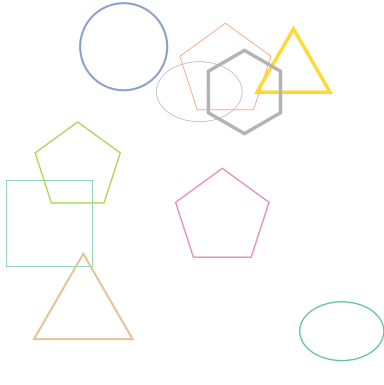[{"shape": "square", "thickness": 0.5, "radius": 0.56, "center": [0.128, 0.421]}, {"shape": "oval", "thickness": 1, "radius": 0.55, "center": [0.888, 0.14]}, {"shape": "pentagon", "thickness": 0.5, "radius": 0.62, "center": [0.585, 0.815]}, {"shape": "circle", "thickness": 1.5, "radius": 0.57, "center": [0.321, 0.879]}, {"shape": "pentagon", "thickness": 1, "radius": 0.64, "center": [0.577, 0.435]}, {"shape": "pentagon", "thickness": 1, "radius": 0.58, "center": [0.202, 0.567]}, {"shape": "triangle", "thickness": 2.5, "radius": 0.55, "center": [0.762, 0.815]}, {"shape": "triangle", "thickness": 1.5, "radius": 0.74, "center": [0.216, 0.193]}, {"shape": "hexagon", "thickness": 2.5, "radius": 0.54, "center": [0.635, 0.761]}, {"shape": "oval", "thickness": 0.5, "radius": 0.56, "center": [0.518, 0.762]}]